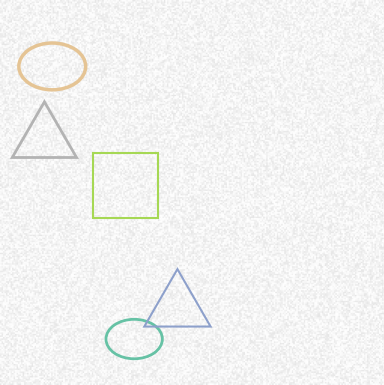[{"shape": "oval", "thickness": 2, "radius": 0.37, "center": [0.349, 0.119]}, {"shape": "triangle", "thickness": 1.5, "radius": 0.5, "center": [0.461, 0.202]}, {"shape": "square", "thickness": 1.5, "radius": 0.42, "center": [0.326, 0.519]}, {"shape": "oval", "thickness": 2.5, "radius": 0.43, "center": [0.136, 0.827]}, {"shape": "triangle", "thickness": 2, "radius": 0.48, "center": [0.115, 0.639]}]